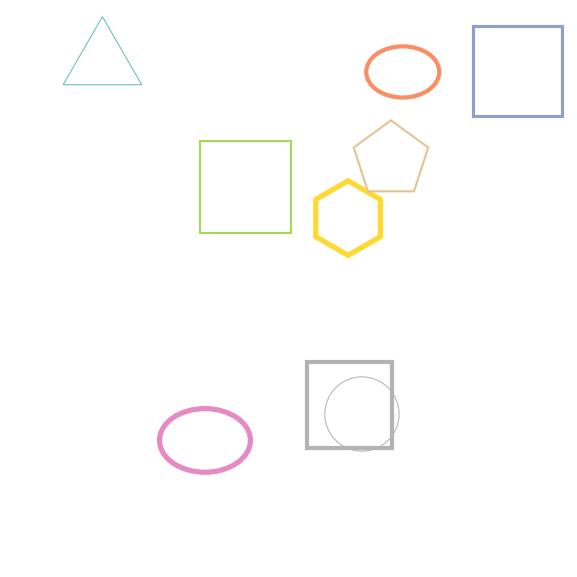[{"shape": "triangle", "thickness": 0.5, "radius": 0.39, "center": [0.177, 0.892]}, {"shape": "oval", "thickness": 2, "radius": 0.32, "center": [0.697, 0.875]}, {"shape": "square", "thickness": 1.5, "radius": 0.39, "center": [0.897, 0.876]}, {"shape": "oval", "thickness": 2.5, "radius": 0.39, "center": [0.355, 0.237]}, {"shape": "square", "thickness": 1, "radius": 0.4, "center": [0.425, 0.675]}, {"shape": "hexagon", "thickness": 2.5, "radius": 0.32, "center": [0.603, 0.622]}, {"shape": "pentagon", "thickness": 1, "radius": 0.34, "center": [0.677, 0.723]}, {"shape": "square", "thickness": 2, "radius": 0.37, "center": [0.605, 0.298]}, {"shape": "circle", "thickness": 0.5, "radius": 0.32, "center": [0.627, 0.282]}]